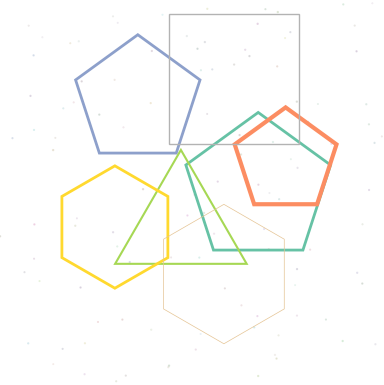[{"shape": "pentagon", "thickness": 2, "radius": 0.99, "center": [0.671, 0.51]}, {"shape": "pentagon", "thickness": 3, "radius": 0.7, "center": [0.742, 0.582]}, {"shape": "pentagon", "thickness": 2, "radius": 0.85, "center": [0.358, 0.74]}, {"shape": "triangle", "thickness": 1.5, "radius": 0.99, "center": [0.47, 0.413]}, {"shape": "hexagon", "thickness": 2, "radius": 0.79, "center": [0.298, 0.41]}, {"shape": "hexagon", "thickness": 0.5, "radius": 0.91, "center": [0.582, 0.288]}, {"shape": "square", "thickness": 1, "radius": 0.84, "center": [0.608, 0.795]}]